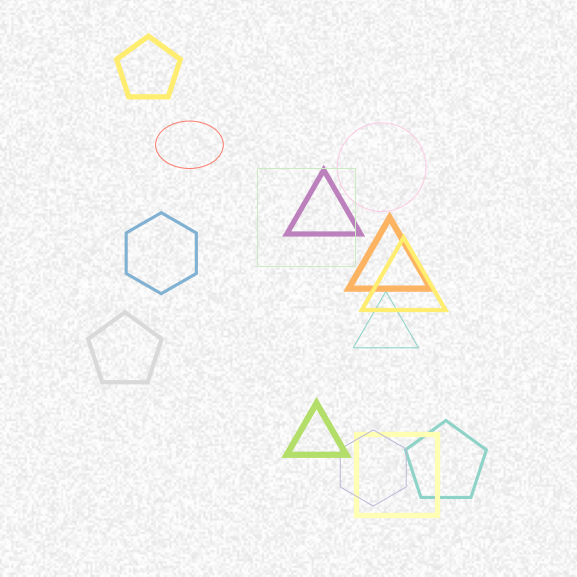[{"shape": "pentagon", "thickness": 1.5, "radius": 0.37, "center": [0.772, 0.197]}, {"shape": "triangle", "thickness": 0.5, "radius": 0.33, "center": [0.668, 0.429]}, {"shape": "square", "thickness": 2.5, "radius": 0.35, "center": [0.687, 0.177]}, {"shape": "hexagon", "thickness": 0.5, "radius": 0.33, "center": [0.646, 0.189]}, {"shape": "oval", "thickness": 0.5, "radius": 0.29, "center": [0.328, 0.748]}, {"shape": "hexagon", "thickness": 1.5, "radius": 0.35, "center": [0.279, 0.561]}, {"shape": "triangle", "thickness": 3, "radius": 0.41, "center": [0.675, 0.54]}, {"shape": "triangle", "thickness": 3, "radius": 0.3, "center": [0.548, 0.241]}, {"shape": "circle", "thickness": 0.5, "radius": 0.38, "center": [0.661, 0.71]}, {"shape": "pentagon", "thickness": 2, "radius": 0.33, "center": [0.216, 0.392]}, {"shape": "triangle", "thickness": 2.5, "radius": 0.37, "center": [0.561, 0.631]}, {"shape": "square", "thickness": 0.5, "radius": 0.42, "center": [0.529, 0.624]}, {"shape": "triangle", "thickness": 2, "radius": 0.42, "center": [0.699, 0.504]}, {"shape": "pentagon", "thickness": 2.5, "radius": 0.29, "center": [0.257, 0.878]}]